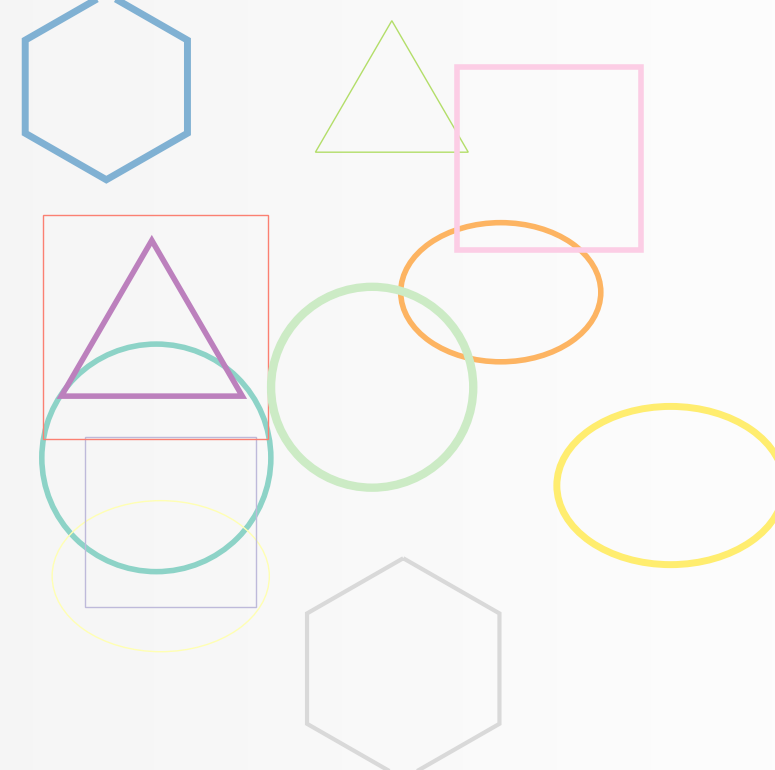[{"shape": "circle", "thickness": 2, "radius": 0.74, "center": [0.202, 0.405]}, {"shape": "oval", "thickness": 0.5, "radius": 0.7, "center": [0.207, 0.252]}, {"shape": "square", "thickness": 0.5, "radius": 0.55, "center": [0.22, 0.322]}, {"shape": "square", "thickness": 0.5, "radius": 0.73, "center": [0.201, 0.576]}, {"shape": "hexagon", "thickness": 2.5, "radius": 0.6, "center": [0.137, 0.887]}, {"shape": "oval", "thickness": 2, "radius": 0.65, "center": [0.646, 0.62]}, {"shape": "triangle", "thickness": 0.5, "radius": 0.57, "center": [0.506, 0.859]}, {"shape": "square", "thickness": 2, "radius": 0.59, "center": [0.709, 0.795]}, {"shape": "hexagon", "thickness": 1.5, "radius": 0.72, "center": [0.52, 0.132]}, {"shape": "triangle", "thickness": 2, "radius": 0.67, "center": [0.196, 0.553]}, {"shape": "circle", "thickness": 3, "radius": 0.65, "center": [0.48, 0.497]}, {"shape": "oval", "thickness": 2.5, "radius": 0.73, "center": [0.865, 0.369]}]